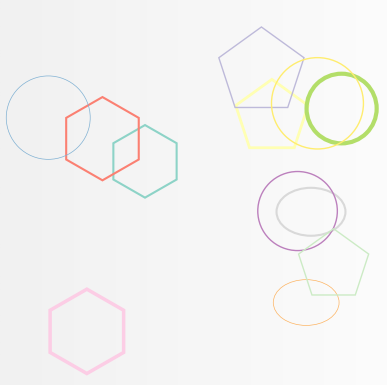[{"shape": "hexagon", "thickness": 1.5, "radius": 0.47, "center": [0.374, 0.581]}, {"shape": "pentagon", "thickness": 2, "radius": 0.49, "center": [0.702, 0.696]}, {"shape": "pentagon", "thickness": 1, "radius": 0.58, "center": [0.675, 0.814]}, {"shape": "hexagon", "thickness": 1.5, "radius": 0.54, "center": [0.264, 0.64]}, {"shape": "circle", "thickness": 0.5, "radius": 0.54, "center": [0.124, 0.694]}, {"shape": "oval", "thickness": 0.5, "radius": 0.42, "center": [0.79, 0.214]}, {"shape": "circle", "thickness": 3, "radius": 0.45, "center": [0.882, 0.718]}, {"shape": "hexagon", "thickness": 2.5, "radius": 0.55, "center": [0.224, 0.139]}, {"shape": "oval", "thickness": 1.5, "radius": 0.44, "center": [0.803, 0.45]}, {"shape": "circle", "thickness": 1, "radius": 0.51, "center": [0.768, 0.452]}, {"shape": "pentagon", "thickness": 1, "radius": 0.48, "center": [0.861, 0.311]}, {"shape": "circle", "thickness": 1, "radius": 0.59, "center": [0.819, 0.732]}]